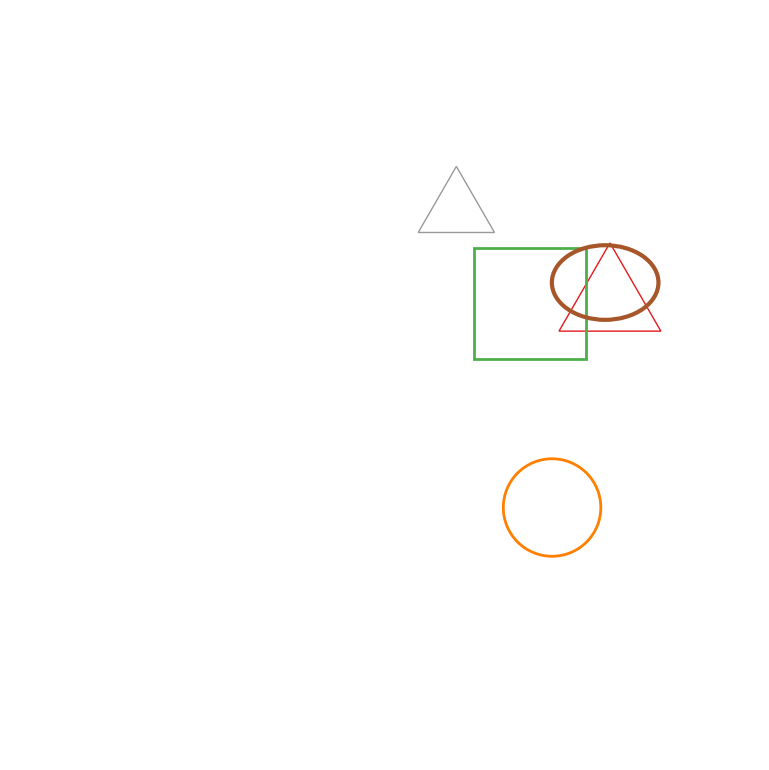[{"shape": "triangle", "thickness": 0.5, "radius": 0.38, "center": [0.792, 0.608]}, {"shape": "square", "thickness": 1, "radius": 0.36, "center": [0.688, 0.606]}, {"shape": "circle", "thickness": 1, "radius": 0.32, "center": [0.717, 0.341]}, {"shape": "oval", "thickness": 1.5, "radius": 0.35, "center": [0.786, 0.633]}, {"shape": "triangle", "thickness": 0.5, "radius": 0.29, "center": [0.593, 0.727]}]